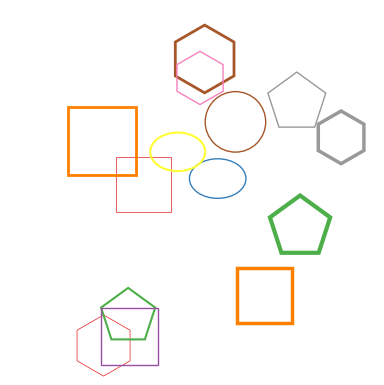[{"shape": "hexagon", "thickness": 0.5, "radius": 0.4, "center": [0.269, 0.103]}, {"shape": "square", "thickness": 0.5, "radius": 0.36, "center": [0.372, 0.521]}, {"shape": "oval", "thickness": 1, "radius": 0.37, "center": [0.565, 0.536]}, {"shape": "pentagon", "thickness": 1.5, "radius": 0.37, "center": [0.333, 0.178]}, {"shape": "pentagon", "thickness": 3, "radius": 0.41, "center": [0.779, 0.41]}, {"shape": "square", "thickness": 1, "radius": 0.37, "center": [0.336, 0.126]}, {"shape": "square", "thickness": 2.5, "radius": 0.36, "center": [0.687, 0.232]}, {"shape": "square", "thickness": 2, "radius": 0.44, "center": [0.265, 0.633]}, {"shape": "oval", "thickness": 1.5, "radius": 0.36, "center": [0.462, 0.606]}, {"shape": "circle", "thickness": 1, "radius": 0.39, "center": [0.612, 0.683]}, {"shape": "hexagon", "thickness": 2, "radius": 0.44, "center": [0.532, 0.847]}, {"shape": "hexagon", "thickness": 1, "radius": 0.35, "center": [0.52, 0.798]}, {"shape": "hexagon", "thickness": 2.5, "radius": 0.34, "center": [0.886, 0.643]}, {"shape": "pentagon", "thickness": 1, "radius": 0.4, "center": [0.771, 0.734]}]